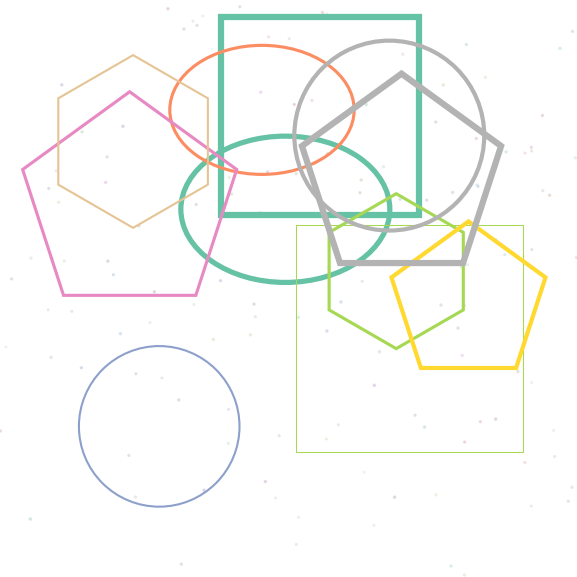[{"shape": "oval", "thickness": 2.5, "radius": 0.9, "center": [0.494, 0.637]}, {"shape": "square", "thickness": 3, "radius": 0.86, "center": [0.554, 0.798]}, {"shape": "oval", "thickness": 1.5, "radius": 0.8, "center": [0.454, 0.809]}, {"shape": "circle", "thickness": 1, "radius": 0.7, "center": [0.276, 0.261]}, {"shape": "pentagon", "thickness": 1.5, "radius": 0.97, "center": [0.225, 0.645]}, {"shape": "hexagon", "thickness": 1.5, "radius": 0.67, "center": [0.686, 0.53]}, {"shape": "square", "thickness": 0.5, "radius": 0.98, "center": [0.709, 0.413]}, {"shape": "pentagon", "thickness": 2, "radius": 0.7, "center": [0.811, 0.475]}, {"shape": "hexagon", "thickness": 1, "radius": 0.75, "center": [0.23, 0.754]}, {"shape": "circle", "thickness": 2, "radius": 0.82, "center": [0.674, 0.764]}, {"shape": "pentagon", "thickness": 3, "radius": 0.91, "center": [0.695, 0.69]}]